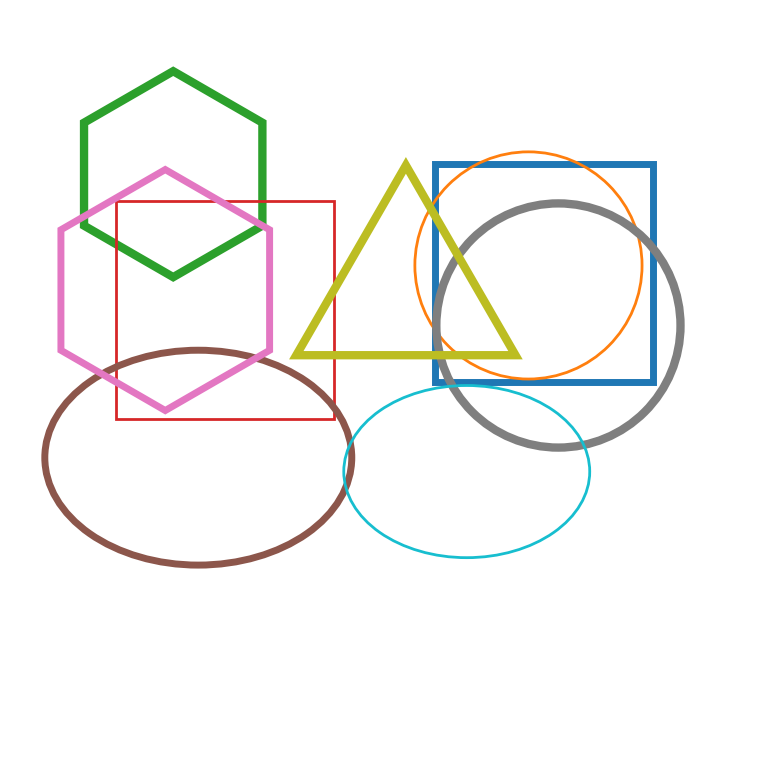[{"shape": "square", "thickness": 2.5, "radius": 0.71, "center": [0.707, 0.646]}, {"shape": "circle", "thickness": 1, "radius": 0.74, "center": [0.686, 0.655]}, {"shape": "hexagon", "thickness": 3, "radius": 0.67, "center": [0.225, 0.774]}, {"shape": "square", "thickness": 1, "radius": 0.71, "center": [0.292, 0.597]}, {"shape": "oval", "thickness": 2.5, "radius": 1.0, "center": [0.258, 0.406]}, {"shape": "hexagon", "thickness": 2.5, "radius": 0.78, "center": [0.215, 0.623]}, {"shape": "circle", "thickness": 3, "radius": 0.79, "center": [0.725, 0.577]}, {"shape": "triangle", "thickness": 3, "radius": 0.82, "center": [0.527, 0.621]}, {"shape": "oval", "thickness": 1, "radius": 0.8, "center": [0.606, 0.388]}]